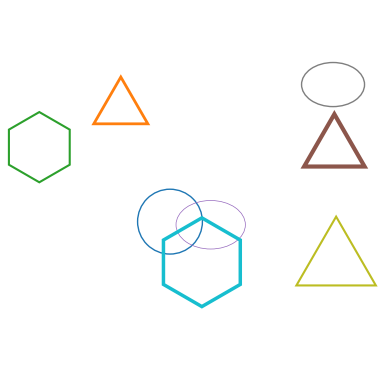[{"shape": "circle", "thickness": 1, "radius": 0.42, "center": [0.442, 0.424]}, {"shape": "triangle", "thickness": 2, "radius": 0.41, "center": [0.314, 0.719]}, {"shape": "hexagon", "thickness": 1.5, "radius": 0.46, "center": [0.102, 0.618]}, {"shape": "oval", "thickness": 0.5, "radius": 0.45, "center": [0.547, 0.416]}, {"shape": "triangle", "thickness": 3, "radius": 0.45, "center": [0.868, 0.613]}, {"shape": "oval", "thickness": 1, "radius": 0.41, "center": [0.865, 0.78]}, {"shape": "triangle", "thickness": 1.5, "radius": 0.6, "center": [0.873, 0.318]}, {"shape": "hexagon", "thickness": 2.5, "radius": 0.58, "center": [0.524, 0.319]}]